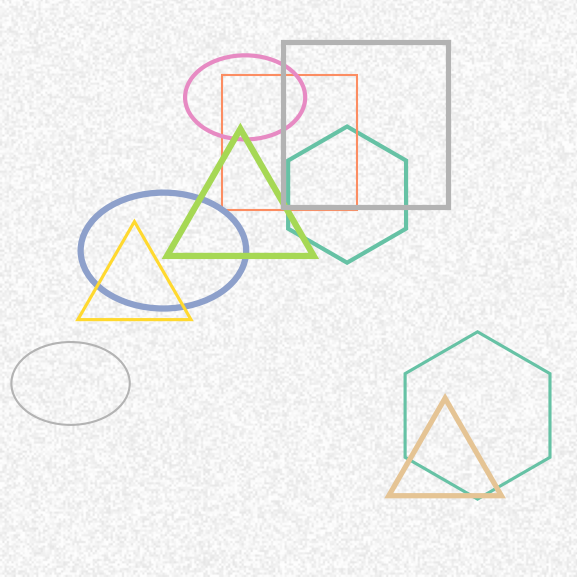[{"shape": "hexagon", "thickness": 2, "radius": 0.59, "center": [0.601, 0.662]}, {"shape": "hexagon", "thickness": 1.5, "radius": 0.72, "center": [0.827, 0.28]}, {"shape": "square", "thickness": 1, "radius": 0.59, "center": [0.502, 0.752]}, {"shape": "oval", "thickness": 3, "radius": 0.72, "center": [0.283, 0.565]}, {"shape": "oval", "thickness": 2, "radius": 0.52, "center": [0.424, 0.831]}, {"shape": "triangle", "thickness": 3, "radius": 0.73, "center": [0.416, 0.629]}, {"shape": "triangle", "thickness": 1.5, "radius": 0.57, "center": [0.233, 0.502]}, {"shape": "triangle", "thickness": 2.5, "radius": 0.56, "center": [0.771, 0.197]}, {"shape": "oval", "thickness": 1, "radius": 0.51, "center": [0.122, 0.335]}, {"shape": "square", "thickness": 2.5, "radius": 0.71, "center": [0.633, 0.783]}]